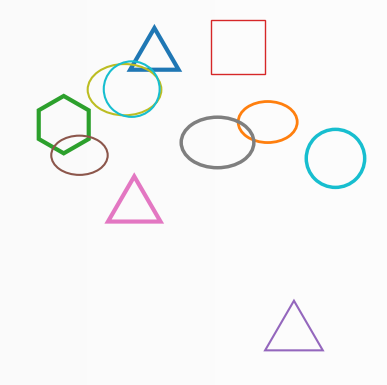[{"shape": "triangle", "thickness": 3, "radius": 0.36, "center": [0.398, 0.855]}, {"shape": "oval", "thickness": 2, "radius": 0.38, "center": [0.691, 0.683]}, {"shape": "hexagon", "thickness": 3, "radius": 0.37, "center": [0.164, 0.676]}, {"shape": "square", "thickness": 1, "radius": 0.35, "center": [0.614, 0.878]}, {"shape": "triangle", "thickness": 1.5, "radius": 0.43, "center": [0.759, 0.133]}, {"shape": "oval", "thickness": 1.5, "radius": 0.36, "center": [0.205, 0.597]}, {"shape": "triangle", "thickness": 3, "radius": 0.39, "center": [0.346, 0.464]}, {"shape": "oval", "thickness": 2.5, "radius": 0.47, "center": [0.561, 0.63]}, {"shape": "oval", "thickness": 1.5, "radius": 0.48, "center": [0.321, 0.767]}, {"shape": "circle", "thickness": 1.5, "radius": 0.36, "center": [0.34, 0.769]}, {"shape": "circle", "thickness": 2.5, "radius": 0.38, "center": [0.866, 0.589]}]